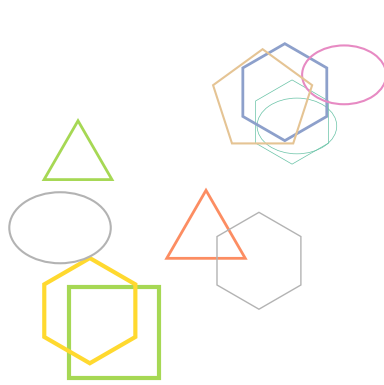[{"shape": "hexagon", "thickness": 0.5, "radius": 0.55, "center": [0.759, 0.683]}, {"shape": "oval", "thickness": 0.5, "radius": 0.52, "center": [0.771, 0.673]}, {"shape": "triangle", "thickness": 2, "radius": 0.59, "center": [0.535, 0.388]}, {"shape": "hexagon", "thickness": 2, "radius": 0.63, "center": [0.74, 0.761]}, {"shape": "oval", "thickness": 1.5, "radius": 0.55, "center": [0.894, 0.806]}, {"shape": "triangle", "thickness": 2, "radius": 0.51, "center": [0.203, 0.584]}, {"shape": "square", "thickness": 3, "radius": 0.59, "center": [0.296, 0.136]}, {"shape": "hexagon", "thickness": 3, "radius": 0.68, "center": [0.233, 0.193]}, {"shape": "pentagon", "thickness": 1.5, "radius": 0.68, "center": [0.682, 0.737]}, {"shape": "oval", "thickness": 1.5, "radius": 0.66, "center": [0.156, 0.408]}, {"shape": "hexagon", "thickness": 1, "radius": 0.63, "center": [0.673, 0.323]}]